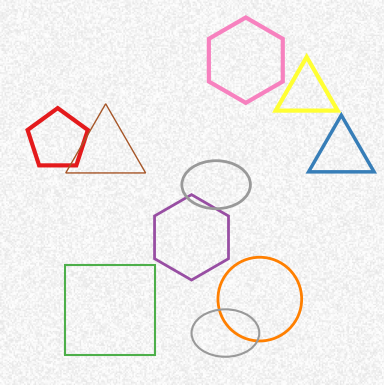[{"shape": "pentagon", "thickness": 3, "radius": 0.41, "center": [0.15, 0.637]}, {"shape": "triangle", "thickness": 2.5, "radius": 0.49, "center": [0.887, 0.603]}, {"shape": "square", "thickness": 1.5, "radius": 0.58, "center": [0.285, 0.194]}, {"shape": "hexagon", "thickness": 2, "radius": 0.55, "center": [0.497, 0.384]}, {"shape": "circle", "thickness": 2, "radius": 0.54, "center": [0.675, 0.223]}, {"shape": "triangle", "thickness": 3, "radius": 0.46, "center": [0.797, 0.759]}, {"shape": "triangle", "thickness": 1, "radius": 0.6, "center": [0.274, 0.611]}, {"shape": "hexagon", "thickness": 3, "radius": 0.55, "center": [0.638, 0.844]}, {"shape": "oval", "thickness": 1.5, "radius": 0.44, "center": [0.585, 0.135]}, {"shape": "oval", "thickness": 2, "radius": 0.45, "center": [0.561, 0.52]}]